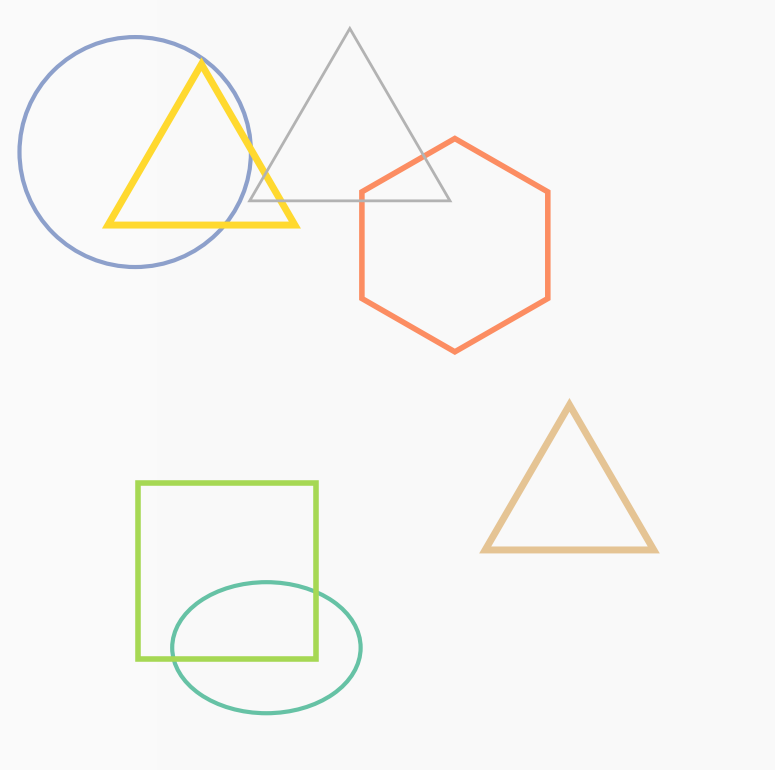[{"shape": "oval", "thickness": 1.5, "radius": 0.61, "center": [0.344, 0.159]}, {"shape": "hexagon", "thickness": 2, "radius": 0.69, "center": [0.587, 0.682]}, {"shape": "circle", "thickness": 1.5, "radius": 0.75, "center": [0.174, 0.803]}, {"shape": "square", "thickness": 2, "radius": 0.57, "center": [0.293, 0.258]}, {"shape": "triangle", "thickness": 2.5, "radius": 0.7, "center": [0.26, 0.777]}, {"shape": "triangle", "thickness": 2.5, "radius": 0.63, "center": [0.735, 0.349]}, {"shape": "triangle", "thickness": 1, "radius": 0.75, "center": [0.451, 0.814]}]